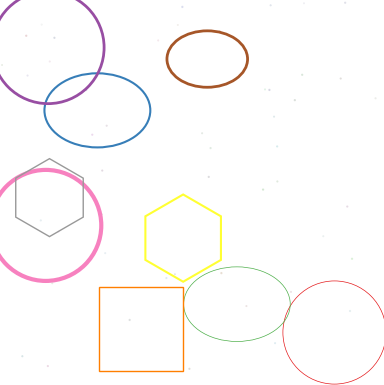[{"shape": "circle", "thickness": 0.5, "radius": 0.67, "center": [0.869, 0.136]}, {"shape": "oval", "thickness": 1.5, "radius": 0.69, "center": [0.253, 0.713]}, {"shape": "oval", "thickness": 0.5, "radius": 0.69, "center": [0.615, 0.21]}, {"shape": "circle", "thickness": 2, "radius": 0.73, "center": [0.125, 0.876]}, {"shape": "square", "thickness": 1, "radius": 0.55, "center": [0.367, 0.146]}, {"shape": "hexagon", "thickness": 1.5, "radius": 0.57, "center": [0.476, 0.382]}, {"shape": "oval", "thickness": 2, "radius": 0.52, "center": [0.538, 0.847]}, {"shape": "circle", "thickness": 3, "radius": 0.72, "center": [0.119, 0.415]}, {"shape": "hexagon", "thickness": 1, "radius": 0.51, "center": [0.129, 0.487]}]